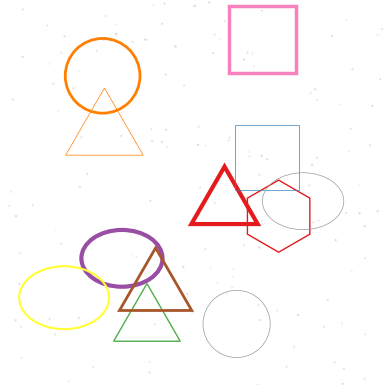[{"shape": "triangle", "thickness": 3, "radius": 0.5, "center": [0.583, 0.468]}, {"shape": "hexagon", "thickness": 1, "radius": 0.47, "center": [0.724, 0.439]}, {"shape": "square", "thickness": 0.5, "radius": 0.42, "center": [0.693, 0.592]}, {"shape": "triangle", "thickness": 1, "radius": 0.5, "center": [0.382, 0.164]}, {"shape": "oval", "thickness": 3, "radius": 0.53, "center": [0.317, 0.329]}, {"shape": "triangle", "thickness": 0.5, "radius": 0.58, "center": [0.271, 0.655]}, {"shape": "circle", "thickness": 2, "radius": 0.49, "center": [0.267, 0.803]}, {"shape": "oval", "thickness": 1.5, "radius": 0.58, "center": [0.167, 0.227]}, {"shape": "triangle", "thickness": 2, "radius": 0.54, "center": [0.404, 0.248]}, {"shape": "square", "thickness": 2.5, "radius": 0.44, "center": [0.682, 0.897]}, {"shape": "oval", "thickness": 0.5, "radius": 0.53, "center": [0.787, 0.477]}, {"shape": "circle", "thickness": 0.5, "radius": 0.44, "center": [0.615, 0.159]}]